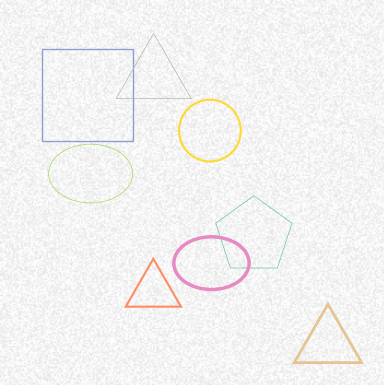[{"shape": "pentagon", "thickness": 0.5, "radius": 0.52, "center": [0.659, 0.388]}, {"shape": "triangle", "thickness": 1.5, "radius": 0.41, "center": [0.398, 0.245]}, {"shape": "square", "thickness": 1, "radius": 0.6, "center": [0.227, 0.753]}, {"shape": "oval", "thickness": 2.5, "radius": 0.49, "center": [0.549, 0.316]}, {"shape": "oval", "thickness": 0.5, "radius": 0.55, "center": [0.235, 0.549]}, {"shape": "circle", "thickness": 1.5, "radius": 0.4, "center": [0.545, 0.661]}, {"shape": "triangle", "thickness": 2, "radius": 0.51, "center": [0.852, 0.109]}, {"shape": "triangle", "thickness": 0.5, "radius": 0.56, "center": [0.399, 0.8]}]